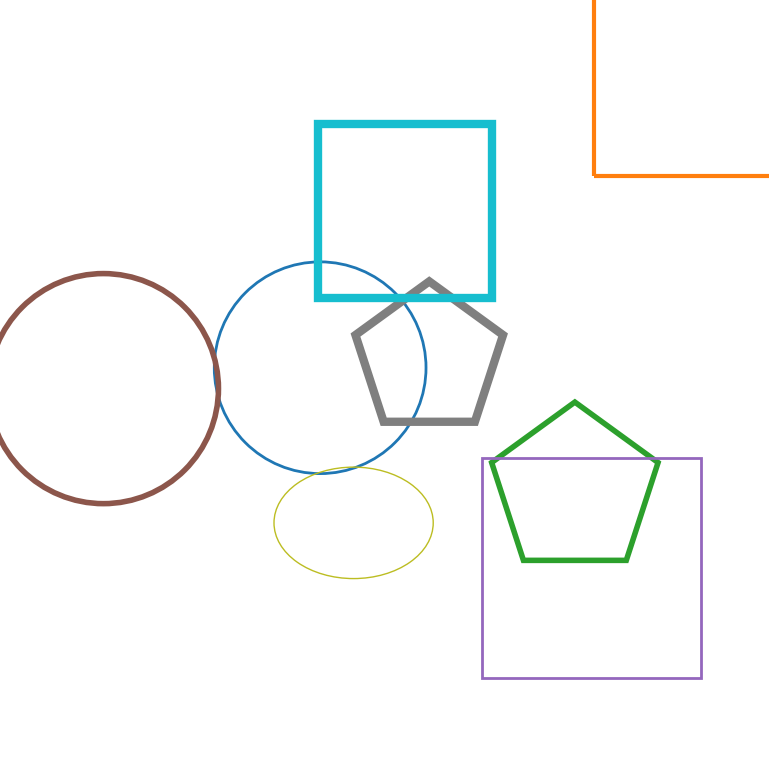[{"shape": "circle", "thickness": 1, "radius": 0.69, "center": [0.416, 0.522]}, {"shape": "square", "thickness": 1.5, "radius": 0.63, "center": [0.896, 0.896]}, {"shape": "pentagon", "thickness": 2, "radius": 0.57, "center": [0.747, 0.364]}, {"shape": "square", "thickness": 1, "radius": 0.71, "center": [0.768, 0.262]}, {"shape": "circle", "thickness": 2, "radius": 0.75, "center": [0.134, 0.495]}, {"shape": "pentagon", "thickness": 3, "radius": 0.5, "center": [0.557, 0.534]}, {"shape": "oval", "thickness": 0.5, "radius": 0.52, "center": [0.459, 0.321]}, {"shape": "square", "thickness": 3, "radius": 0.57, "center": [0.526, 0.726]}]